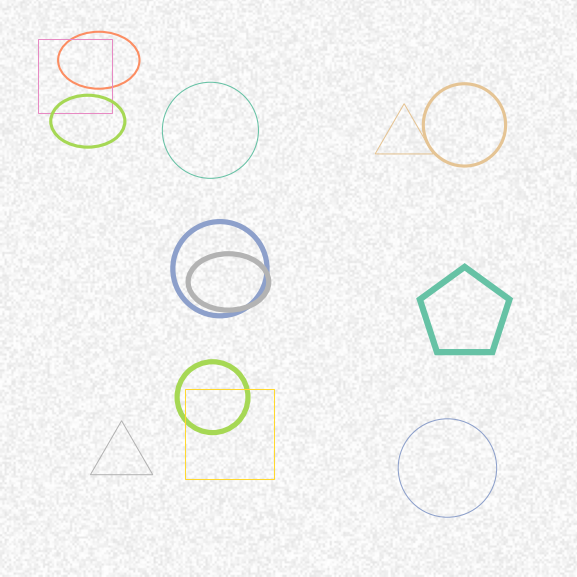[{"shape": "circle", "thickness": 0.5, "radius": 0.42, "center": [0.364, 0.774]}, {"shape": "pentagon", "thickness": 3, "radius": 0.41, "center": [0.805, 0.455]}, {"shape": "oval", "thickness": 1, "radius": 0.35, "center": [0.171, 0.895]}, {"shape": "circle", "thickness": 0.5, "radius": 0.43, "center": [0.775, 0.189]}, {"shape": "circle", "thickness": 2.5, "radius": 0.41, "center": [0.381, 0.534]}, {"shape": "square", "thickness": 0.5, "radius": 0.32, "center": [0.13, 0.868]}, {"shape": "oval", "thickness": 1.5, "radius": 0.32, "center": [0.152, 0.789]}, {"shape": "circle", "thickness": 2.5, "radius": 0.31, "center": [0.368, 0.311]}, {"shape": "square", "thickness": 0.5, "radius": 0.39, "center": [0.397, 0.247]}, {"shape": "triangle", "thickness": 0.5, "radius": 0.29, "center": [0.7, 0.762]}, {"shape": "circle", "thickness": 1.5, "radius": 0.36, "center": [0.804, 0.783]}, {"shape": "triangle", "thickness": 0.5, "radius": 0.31, "center": [0.211, 0.208]}, {"shape": "oval", "thickness": 2.5, "radius": 0.35, "center": [0.396, 0.511]}]